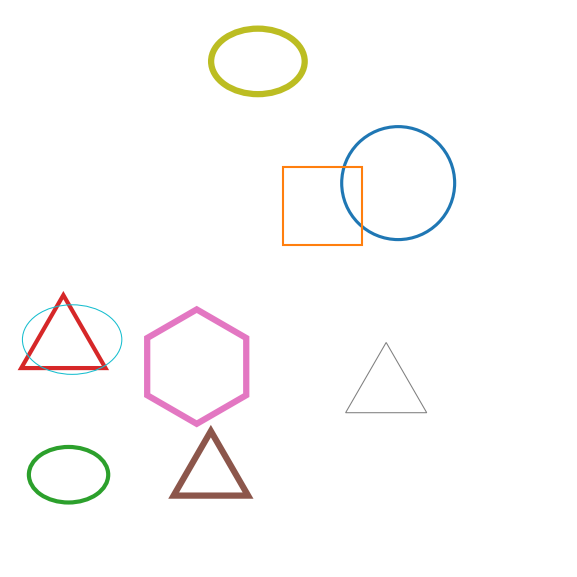[{"shape": "circle", "thickness": 1.5, "radius": 0.49, "center": [0.689, 0.682]}, {"shape": "square", "thickness": 1, "radius": 0.34, "center": [0.558, 0.643]}, {"shape": "oval", "thickness": 2, "radius": 0.34, "center": [0.119, 0.177]}, {"shape": "triangle", "thickness": 2, "radius": 0.42, "center": [0.11, 0.404]}, {"shape": "triangle", "thickness": 3, "radius": 0.37, "center": [0.365, 0.178]}, {"shape": "hexagon", "thickness": 3, "radius": 0.5, "center": [0.341, 0.364]}, {"shape": "triangle", "thickness": 0.5, "radius": 0.41, "center": [0.669, 0.325]}, {"shape": "oval", "thickness": 3, "radius": 0.41, "center": [0.447, 0.893]}, {"shape": "oval", "thickness": 0.5, "radius": 0.43, "center": [0.125, 0.411]}]